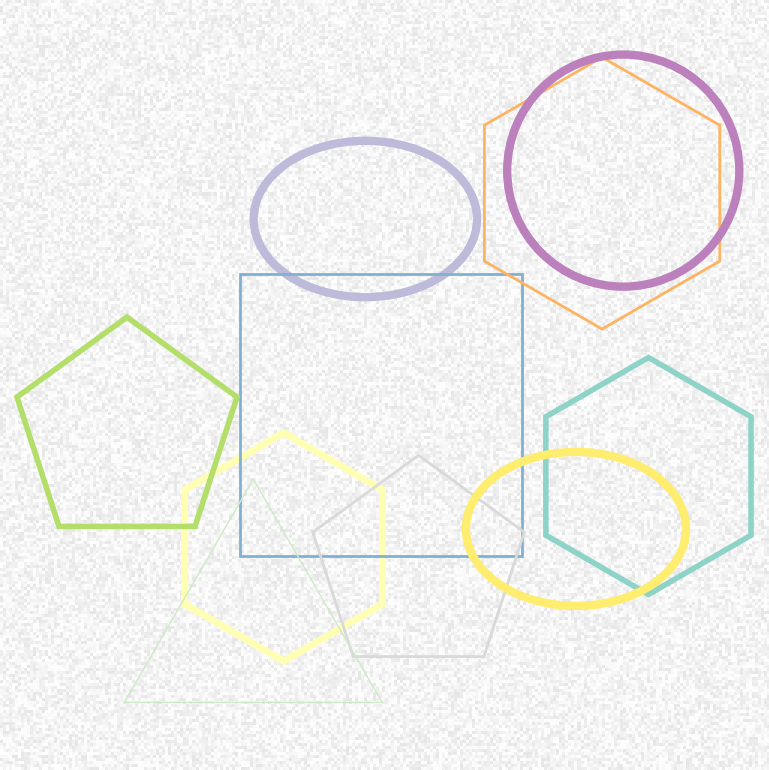[{"shape": "hexagon", "thickness": 2, "radius": 0.77, "center": [0.842, 0.382]}, {"shape": "hexagon", "thickness": 2.5, "radius": 0.74, "center": [0.368, 0.29]}, {"shape": "oval", "thickness": 3, "radius": 0.73, "center": [0.475, 0.716]}, {"shape": "square", "thickness": 1, "radius": 0.92, "center": [0.494, 0.461]}, {"shape": "hexagon", "thickness": 1, "radius": 0.88, "center": [0.782, 0.749]}, {"shape": "pentagon", "thickness": 2, "radius": 0.75, "center": [0.165, 0.438]}, {"shape": "pentagon", "thickness": 1, "radius": 0.72, "center": [0.544, 0.264]}, {"shape": "circle", "thickness": 3, "radius": 0.75, "center": [0.809, 0.778]}, {"shape": "triangle", "thickness": 0.5, "radius": 0.97, "center": [0.329, 0.184]}, {"shape": "oval", "thickness": 3, "radius": 0.71, "center": [0.748, 0.313]}]